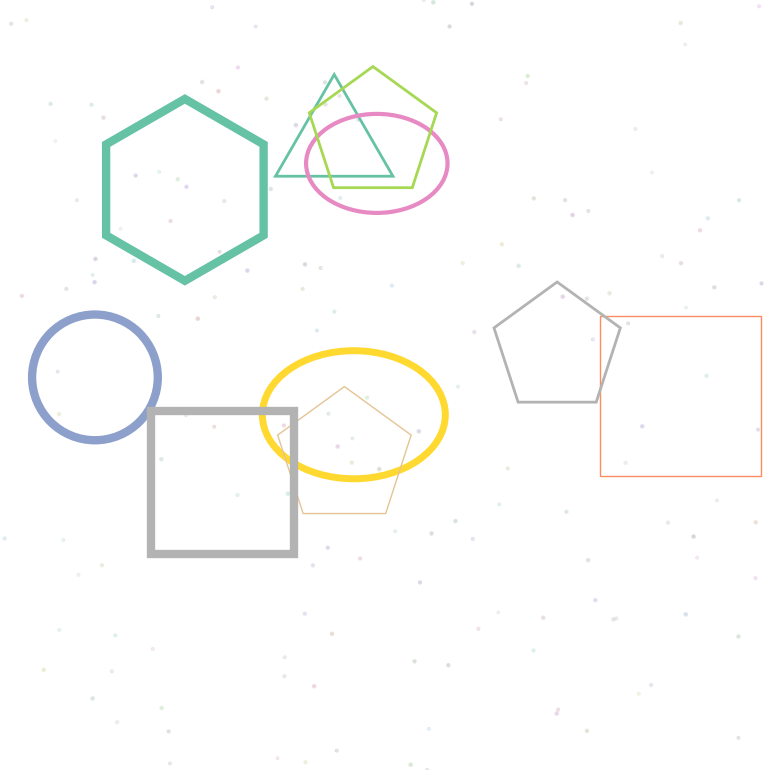[{"shape": "hexagon", "thickness": 3, "radius": 0.59, "center": [0.24, 0.753]}, {"shape": "triangle", "thickness": 1, "radius": 0.44, "center": [0.434, 0.815]}, {"shape": "square", "thickness": 0.5, "radius": 0.52, "center": [0.884, 0.485]}, {"shape": "circle", "thickness": 3, "radius": 0.41, "center": [0.123, 0.51]}, {"shape": "oval", "thickness": 1.5, "radius": 0.46, "center": [0.489, 0.788]}, {"shape": "pentagon", "thickness": 1, "radius": 0.43, "center": [0.484, 0.827]}, {"shape": "oval", "thickness": 2.5, "radius": 0.59, "center": [0.46, 0.461]}, {"shape": "pentagon", "thickness": 0.5, "radius": 0.46, "center": [0.447, 0.407]}, {"shape": "pentagon", "thickness": 1, "radius": 0.43, "center": [0.724, 0.548]}, {"shape": "square", "thickness": 3, "radius": 0.46, "center": [0.289, 0.373]}]